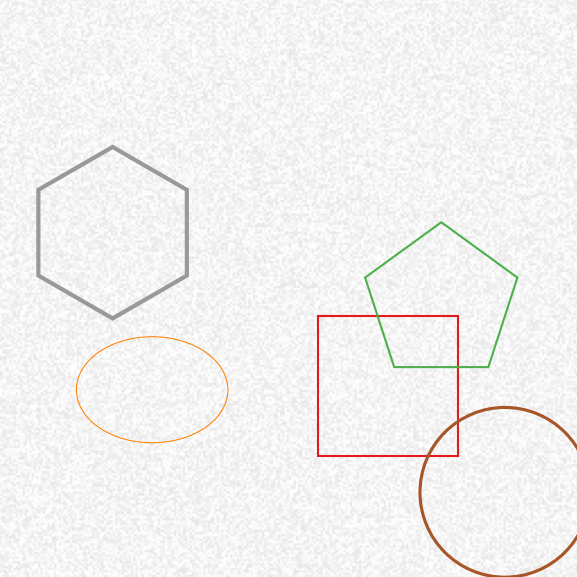[{"shape": "square", "thickness": 1, "radius": 0.61, "center": [0.672, 0.331]}, {"shape": "pentagon", "thickness": 1, "radius": 0.69, "center": [0.764, 0.476]}, {"shape": "oval", "thickness": 0.5, "radius": 0.66, "center": [0.263, 0.324]}, {"shape": "circle", "thickness": 1.5, "radius": 0.73, "center": [0.874, 0.147]}, {"shape": "hexagon", "thickness": 2, "radius": 0.74, "center": [0.195, 0.596]}]